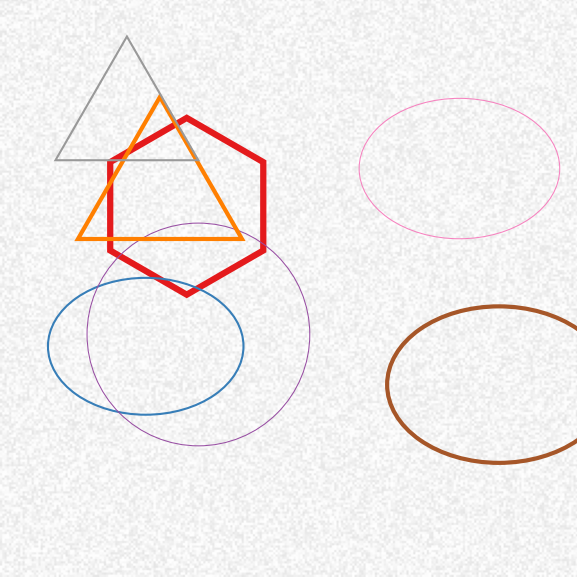[{"shape": "hexagon", "thickness": 3, "radius": 0.77, "center": [0.323, 0.642]}, {"shape": "oval", "thickness": 1, "radius": 0.85, "center": [0.252, 0.4]}, {"shape": "circle", "thickness": 0.5, "radius": 0.96, "center": [0.344, 0.42]}, {"shape": "triangle", "thickness": 2, "radius": 0.82, "center": [0.277, 0.667]}, {"shape": "oval", "thickness": 2, "radius": 0.97, "center": [0.864, 0.333]}, {"shape": "oval", "thickness": 0.5, "radius": 0.87, "center": [0.796, 0.707]}, {"shape": "triangle", "thickness": 1, "radius": 0.71, "center": [0.22, 0.793]}]